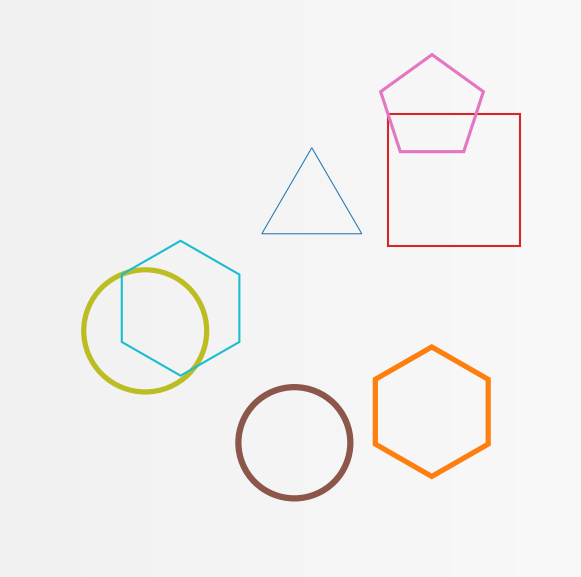[{"shape": "triangle", "thickness": 0.5, "radius": 0.5, "center": [0.536, 0.644]}, {"shape": "hexagon", "thickness": 2.5, "radius": 0.56, "center": [0.743, 0.286]}, {"shape": "square", "thickness": 1, "radius": 0.57, "center": [0.781, 0.687]}, {"shape": "circle", "thickness": 3, "radius": 0.48, "center": [0.506, 0.232]}, {"shape": "pentagon", "thickness": 1.5, "radius": 0.46, "center": [0.743, 0.812]}, {"shape": "circle", "thickness": 2.5, "radius": 0.53, "center": [0.25, 0.426]}, {"shape": "hexagon", "thickness": 1, "radius": 0.58, "center": [0.311, 0.465]}]